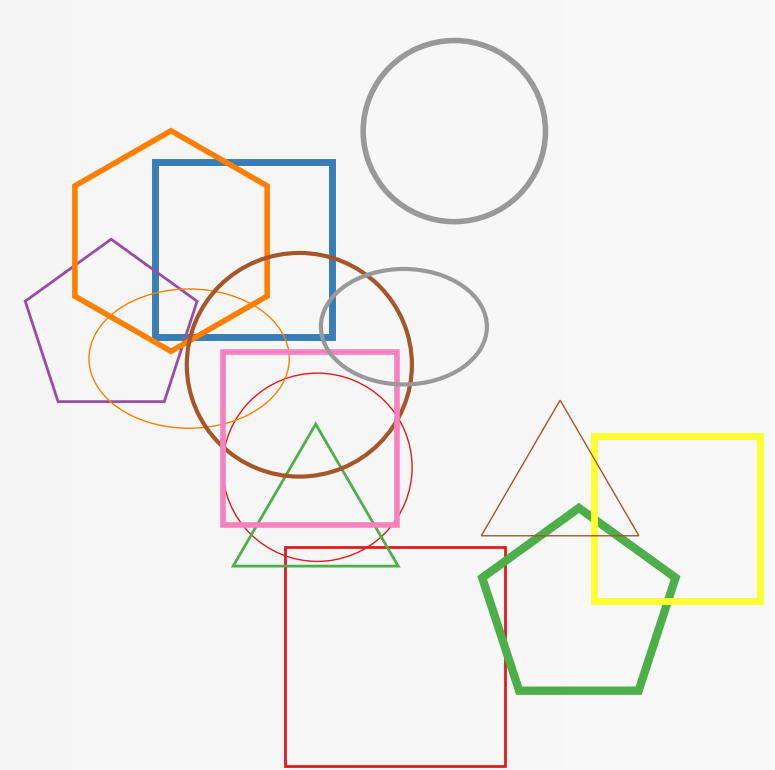[{"shape": "circle", "thickness": 0.5, "radius": 0.61, "center": [0.41, 0.393]}, {"shape": "square", "thickness": 1, "radius": 0.71, "center": [0.509, 0.147]}, {"shape": "square", "thickness": 2.5, "radius": 0.57, "center": [0.314, 0.676]}, {"shape": "triangle", "thickness": 1, "radius": 0.61, "center": [0.407, 0.326]}, {"shape": "pentagon", "thickness": 3, "radius": 0.66, "center": [0.747, 0.209]}, {"shape": "pentagon", "thickness": 1, "radius": 0.58, "center": [0.143, 0.573]}, {"shape": "hexagon", "thickness": 2, "radius": 0.72, "center": [0.221, 0.687]}, {"shape": "oval", "thickness": 0.5, "radius": 0.65, "center": [0.244, 0.534]}, {"shape": "square", "thickness": 2.5, "radius": 0.54, "center": [0.874, 0.326]}, {"shape": "triangle", "thickness": 0.5, "radius": 0.59, "center": [0.723, 0.363]}, {"shape": "circle", "thickness": 1.5, "radius": 0.73, "center": [0.386, 0.526]}, {"shape": "square", "thickness": 2, "radius": 0.56, "center": [0.4, 0.431]}, {"shape": "oval", "thickness": 1.5, "radius": 0.54, "center": [0.521, 0.576]}, {"shape": "circle", "thickness": 2, "radius": 0.59, "center": [0.586, 0.83]}]